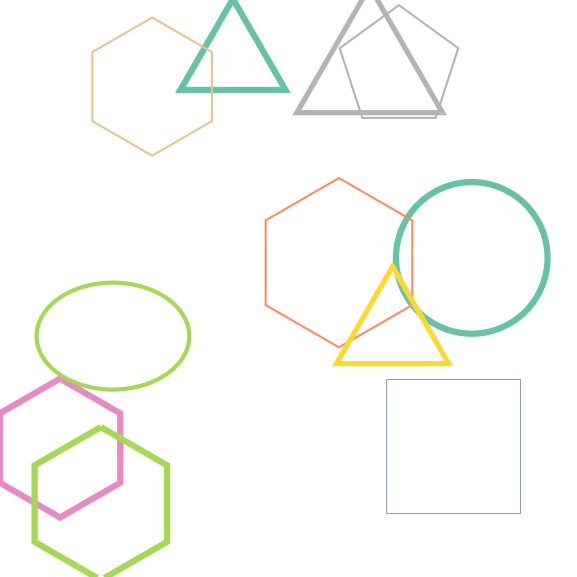[{"shape": "circle", "thickness": 3, "radius": 0.66, "center": [0.817, 0.553]}, {"shape": "triangle", "thickness": 3, "radius": 0.53, "center": [0.403, 0.896]}, {"shape": "hexagon", "thickness": 1, "radius": 0.73, "center": [0.587, 0.544]}, {"shape": "square", "thickness": 0.5, "radius": 0.58, "center": [0.785, 0.226]}, {"shape": "hexagon", "thickness": 3, "radius": 0.6, "center": [0.104, 0.223]}, {"shape": "oval", "thickness": 2, "radius": 0.66, "center": [0.196, 0.417]}, {"shape": "hexagon", "thickness": 3, "radius": 0.66, "center": [0.175, 0.127]}, {"shape": "triangle", "thickness": 2.5, "radius": 0.56, "center": [0.68, 0.426]}, {"shape": "hexagon", "thickness": 1, "radius": 0.6, "center": [0.263, 0.849]}, {"shape": "triangle", "thickness": 2.5, "radius": 0.73, "center": [0.64, 0.877]}, {"shape": "pentagon", "thickness": 1, "radius": 0.54, "center": [0.691, 0.882]}]